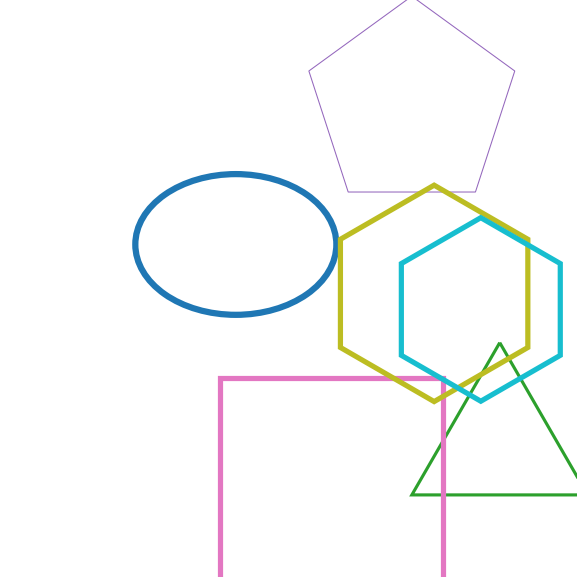[{"shape": "oval", "thickness": 3, "radius": 0.87, "center": [0.408, 0.576]}, {"shape": "triangle", "thickness": 1.5, "radius": 0.88, "center": [0.865, 0.23]}, {"shape": "pentagon", "thickness": 0.5, "radius": 0.94, "center": [0.713, 0.818]}, {"shape": "square", "thickness": 2.5, "radius": 0.97, "center": [0.574, 0.152]}, {"shape": "hexagon", "thickness": 2.5, "radius": 0.94, "center": [0.752, 0.491]}, {"shape": "hexagon", "thickness": 2.5, "radius": 0.79, "center": [0.833, 0.463]}]